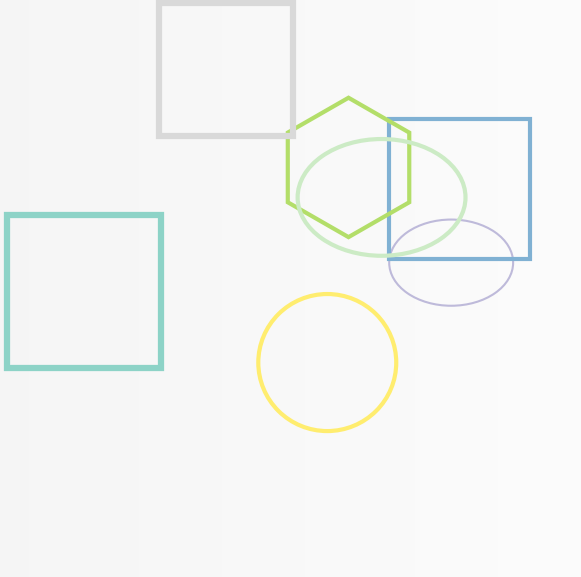[{"shape": "square", "thickness": 3, "radius": 0.66, "center": [0.145, 0.494]}, {"shape": "oval", "thickness": 1, "radius": 0.53, "center": [0.776, 0.544]}, {"shape": "square", "thickness": 2, "radius": 0.61, "center": [0.791, 0.672]}, {"shape": "hexagon", "thickness": 2, "radius": 0.6, "center": [0.6, 0.709]}, {"shape": "square", "thickness": 3, "radius": 0.58, "center": [0.389, 0.878]}, {"shape": "oval", "thickness": 2, "radius": 0.72, "center": [0.656, 0.657]}, {"shape": "circle", "thickness": 2, "radius": 0.59, "center": [0.563, 0.371]}]